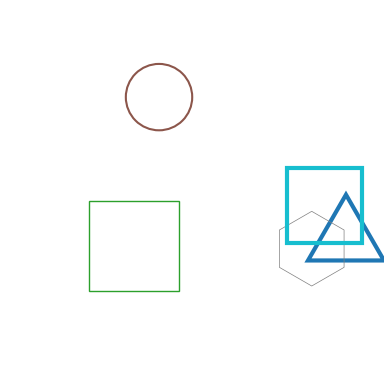[{"shape": "triangle", "thickness": 3, "radius": 0.57, "center": [0.899, 0.38]}, {"shape": "square", "thickness": 1, "radius": 0.58, "center": [0.348, 0.362]}, {"shape": "circle", "thickness": 1.5, "radius": 0.43, "center": [0.413, 0.748]}, {"shape": "hexagon", "thickness": 0.5, "radius": 0.48, "center": [0.81, 0.354]}, {"shape": "square", "thickness": 3, "radius": 0.49, "center": [0.844, 0.466]}]